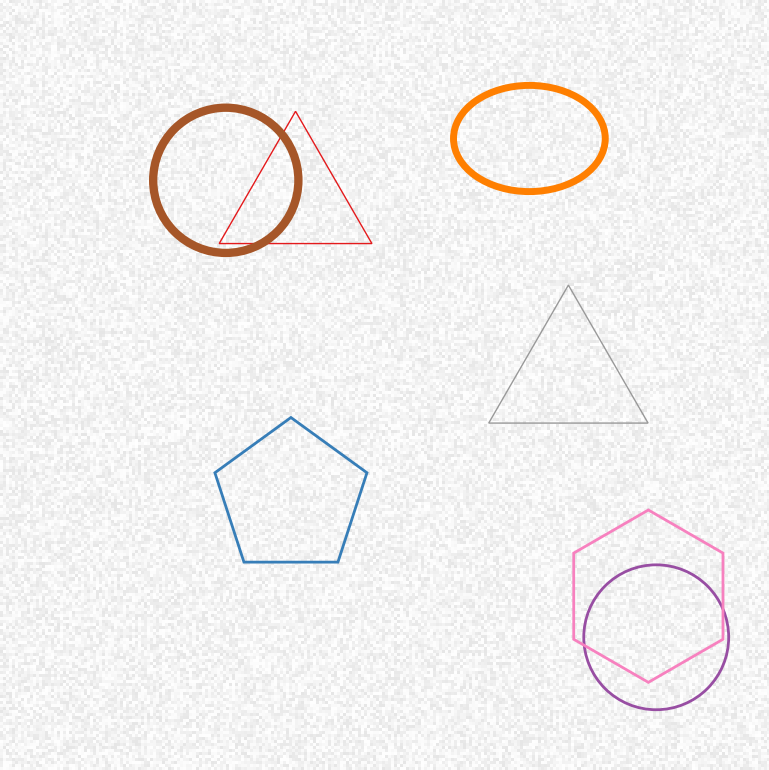[{"shape": "triangle", "thickness": 0.5, "radius": 0.57, "center": [0.384, 0.741]}, {"shape": "pentagon", "thickness": 1, "radius": 0.52, "center": [0.378, 0.354]}, {"shape": "circle", "thickness": 1, "radius": 0.47, "center": [0.852, 0.172]}, {"shape": "oval", "thickness": 2.5, "radius": 0.49, "center": [0.688, 0.82]}, {"shape": "circle", "thickness": 3, "radius": 0.47, "center": [0.293, 0.766]}, {"shape": "hexagon", "thickness": 1, "radius": 0.56, "center": [0.842, 0.226]}, {"shape": "triangle", "thickness": 0.5, "radius": 0.6, "center": [0.738, 0.51]}]